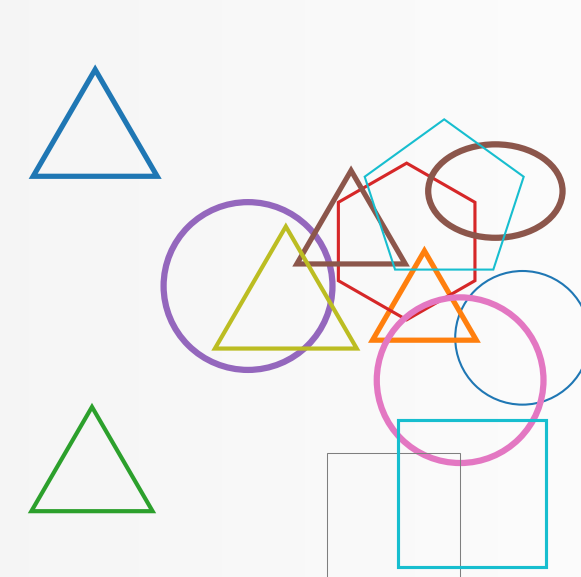[{"shape": "triangle", "thickness": 2.5, "radius": 0.62, "center": [0.164, 0.755]}, {"shape": "circle", "thickness": 1, "radius": 0.58, "center": [0.899, 0.414]}, {"shape": "triangle", "thickness": 2.5, "radius": 0.52, "center": [0.73, 0.462]}, {"shape": "triangle", "thickness": 2, "radius": 0.6, "center": [0.158, 0.174]}, {"shape": "hexagon", "thickness": 1.5, "radius": 0.68, "center": [0.7, 0.581]}, {"shape": "circle", "thickness": 3, "radius": 0.73, "center": [0.427, 0.504]}, {"shape": "triangle", "thickness": 2.5, "radius": 0.54, "center": [0.604, 0.596]}, {"shape": "oval", "thickness": 3, "radius": 0.58, "center": [0.852, 0.668]}, {"shape": "circle", "thickness": 3, "radius": 0.72, "center": [0.792, 0.341]}, {"shape": "square", "thickness": 0.5, "radius": 0.57, "center": [0.678, 0.101]}, {"shape": "triangle", "thickness": 2, "radius": 0.7, "center": [0.492, 0.466]}, {"shape": "pentagon", "thickness": 1, "radius": 0.72, "center": [0.764, 0.649]}, {"shape": "square", "thickness": 1.5, "radius": 0.64, "center": [0.812, 0.145]}]